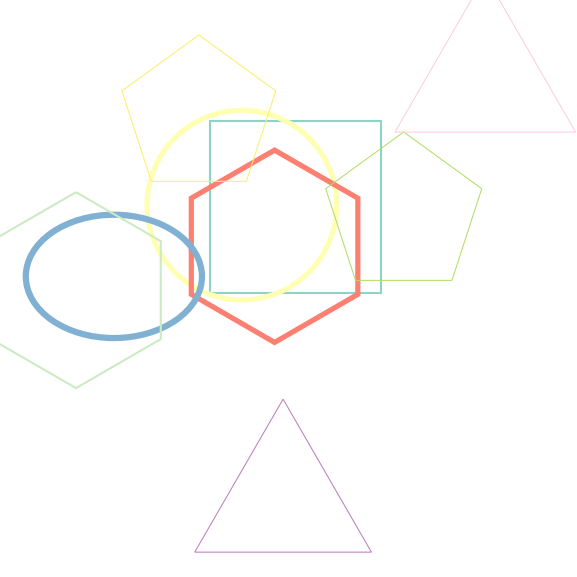[{"shape": "square", "thickness": 1, "radius": 0.74, "center": [0.512, 0.641]}, {"shape": "circle", "thickness": 2.5, "radius": 0.82, "center": [0.419, 0.644]}, {"shape": "hexagon", "thickness": 2.5, "radius": 0.83, "center": [0.475, 0.573]}, {"shape": "oval", "thickness": 3, "radius": 0.76, "center": [0.197, 0.521]}, {"shape": "pentagon", "thickness": 0.5, "radius": 0.71, "center": [0.699, 0.629]}, {"shape": "triangle", "thickness": 0.5, "radius": 0.9, "center": [0.84, 0.861]}, {"shape": "triangle", "thickness": 0.5, "radius": 0.88, "center": [0.49, 0.131]}, {"shape": "hexagon", "thickness": 1, "radius": 0.85, "center": [0.132, 0.497]}, {"shape": "pentagon", "thickness": 0.5, "radius": 0.7, "center": [0.344, 0.798]}]